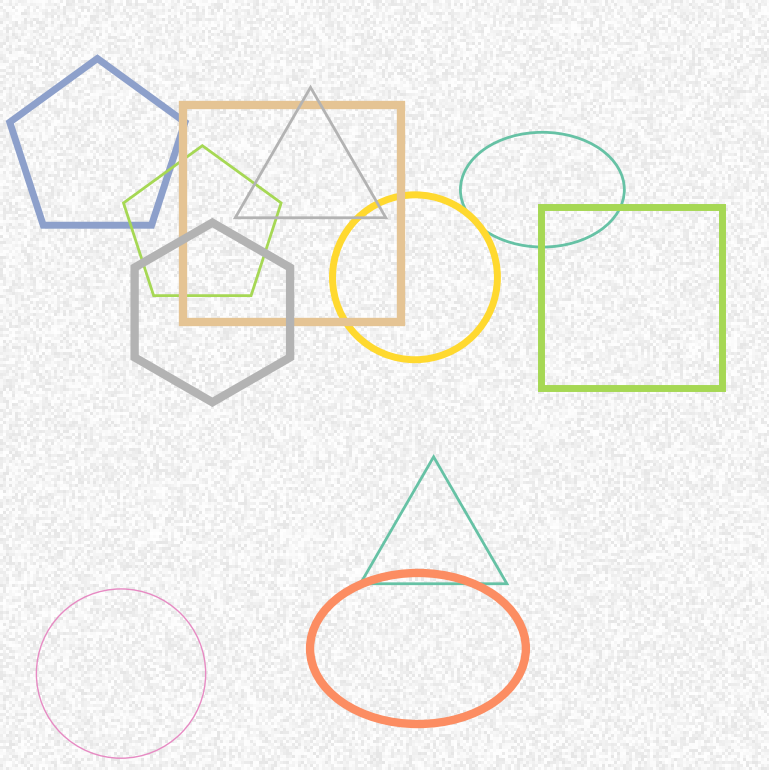[{"shape": "triangle", "thickness": 1, "radius": 0.55, "center": [0.563, 0.297]}, {"shape": "oval", "thickness": 1, "radius": 0.53, "center": [0.704, 0.754]}, {"shape": "oval", "thickness": 3, "radius": 0.7, "center": [0.543, 0.158]}, {"shape": "pentagon", "thickness": 2.5, "radius": 0.6, "center": [0.126, 0.804]}, {"shape": "circle", "thickness": 0.5, "radius": 0.55, "center": [0.157, 0.125]}, {"shape": "pentagon", "thickness": 1, "radius": 0.54, "center": [0.263, 0.703]}, {"shape": "square", "thickness": 2.5, "radius": 0.59, "center": [0.821, 0.614]}, {"shape": "circle", "thickness": 2.5, "radius": 0.54, "center": [0.539, 0.64]}, {"shape": "square", "thickness": 3, "radius": 0.71, "center": [0.379, 0.723]}, {"shape": "hexagon", "thickness": 3, "radius": 0.58, "center": [0.276, 0.594]}, {"shape": "triangle", "thickness": 1, "radius": 0.56, "center": [0.403, 0.774]}]